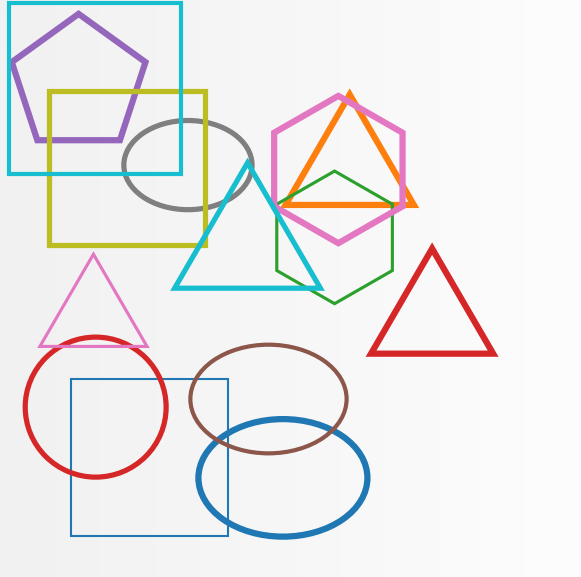[{"shape": "oval", "thickness": 3, "radius": 0.73, "center": [0.487, 0.172]}, {"shape": "square", "thickness": 1, "radius": 0.68, "center": [0.257, 0.207]}, {"shape": "triangle", "thickness": 3, "radius": 0.64, "center": [0.602, 0.708]}, {"shape": "hexagon", "thickness": 1.5, "radius": 0.57, "center": [0.576, 0.588]}, {"shape": "circle", "thickness": 2.5, "radius": 0.61, "center": [0.165, 0.294]}, {"shape": "triangle", "thickness": 3, "radius": 0.61, "center": [0.743, 0.447]}, {"shape": "pentagon", "thickness": 3, "radius": 0.6, "center": [0.135, 0.854]}, {"shape": "oval", "thickness": 2, "radius": 0.67, "center": [0.462, 0.308]}, {"shape": "triangle", "thickness": 1.5, "radius": 0.53, "center": [0.161, 0.452]}, {"shape": "hexagon", "thickness": 3, "radius": 0.64, "center": [0.582, 0.706]}, {"shape": "oval", "thickness": 2.5, "radius": 0.55, "center": [0.323, 0.713]}, {"shape": "square", "thickness": 2.5, "radius": 0.67, "center": [0.218, 0.708]}, {"shape": "square", "thickness": 2, "radius": 0.74, "center": [0.163, 0.846]}, {"shape": "triangle", "thickness": 2.5, "radius": 0.72, "center": [0.426, 0.572]}]